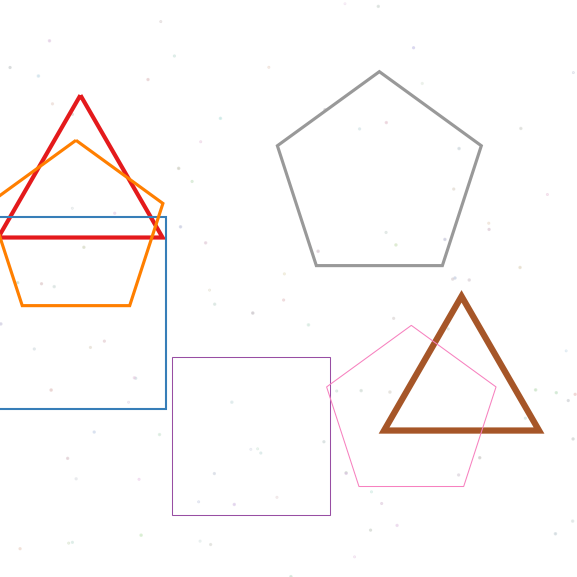[{"shape": "triangle", "thickness": 2, "radius": 0.82, "center": [0.139, 0.67]}, {"shape": "square", "thickness": 1, "radius": 0.83, "center": [0.121, 0.457]}, {"shape": "square", "thickness": 0.5, "radius": 0.68, "center": [0.434, 0.243]}, {"shape": "pentagon", "thickness": 1.5, "radius": 0.79, "center": [0.132, 0.598]}, {"shape": "triangle", "thickness": 3, "radius": 0.77, "center": [0.799, 0.331]}, {"shape": "pentagon", "thickness": 0.5, "radius": 0.77, "center": [0.712, 0.281]}, {"shape": "pentagon", "thickness": 1.5, "radius": 0.93, "center": [0.657, 0.689]}]